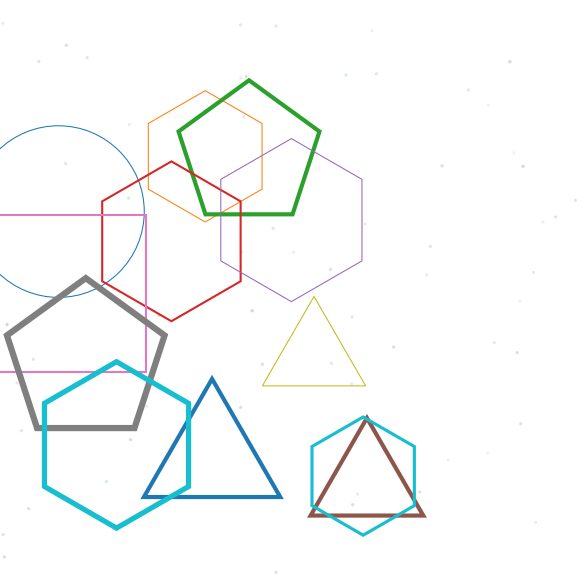[{"shape": "triangle", "thickness": 2, "radius": 0.68, "center": [0.367, 0.207]}, {"shape": "circle", "thickness": 0.5, "radius": 0.74, "center": [0.101, 0.633]}, {"shape": "hexagon", "thickness": 0.5, "radius": 0.57, "center": [0.355, 0.728]}, {"shape": "pentagon", "thickness": 2, "radius": 0.64, "center": [0.431, 0.732]}, {"shape": "hexagon", "thickness": 1, "radius": 0.69, "center": [0.297, 0.581]}, {"shape": "hexagon", "thickness": 0.5, "radius": 0.71, "center": [0.505, 0.618]}, {"shape": "triangle", "thickness": 2, "radius": 0.56, "center": [0.635, 0.163]}, {"shape": "square", "thickness": 1, "radius": 0.68, "center": [0.117, 0.491]}, {"shape": "pentagon", "thickness": 3, "radius": 0.72, "center": [0.149, 0.374]}, {"shape": "triangle", "thickness": 0.5, "radius": 0.52, "center": [0.544, 0.383]}, {"shape": "hexagon", "thickness": 1.5, "radius": 0.51, "center": [0.629, 0.175]}, {"shape": "hexagon", "thickness": 2.5, "radius": 0.72, "center": [0.202, 0.229]}]